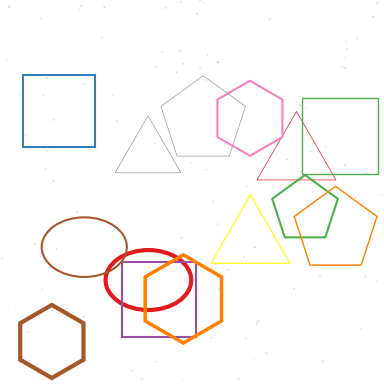[{"shape": "triangle", "thickness": 0.5, "radius": 0.59, "center": [0.77, 0.592]}, {"shape": "oval", "thickness": 3, "radius": 0.56, "center": [0.385, 0.273]}, {"shape": "square", "thickness": 1.5, "radius": 0.47, "center": [0.153, 0.712]}, {"shape": "square", "thickness": 1, "radius": 0.49, "center": [0.882, 0.647]}, {"shape": "pentagon", "thickness": 1.5, "radius": 0.45, "center": [0.792, 0.456]}, {"shape": "square", "thickness": 1.5, "radius": 0.48, "center": [0.413, 0.222]}, {"shape": "pentagon", "thickness": 1, "radius": 0.57, "center": [0.872, 0.403]}, {"shape": "hexagon", "thickness": 2.5, "radius": 0.57, "center": [0.476, 0.224]}, {"shape": "triangle", "thickness": 1, "radius": 0.59, "center": [0.651, 0.375]}, {"shape": "hexagon", "thickness": 3, "radius": 0.47, "center": [0.135, 0.113]}, {"shape": "oval", "thickness": 1.5, "radius": 0.55, "center": [0.219, 0.358]}, {"shape": "hexagon", "thickness": 1.5, "radius": 0.49, "center": [0.649, 0.693]}, {"shape": "triangle", "thickness": 0.5, "radius": 0.49, "center": [0.384, 0.601]}, {"shape": "pentagon", "thickness": 0.5, "radius": 0.58, "center": [0.528, 0.688]}]